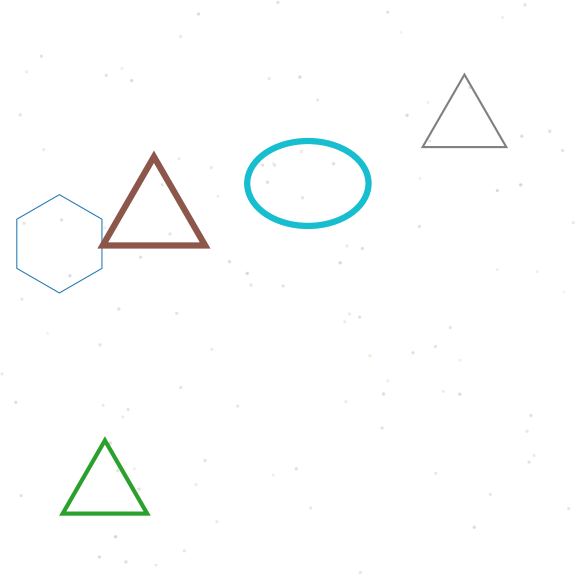[{"shape": "hexagon", "thickness": 0.5, "radius": 0.43, "center": [0.103, 0.577]}, {"shape": "triangle", "thickness": 2, "radius": 0.42, "center": [0.182, 0.152]}, {"shape": "triangle", "thickness": 3, "radius": 0.51, "center": [0.267, 0.625]}, {"shape": "triangle", "thickness": 1, "radius": 0.42, "center": [0.804, 0.786]}, {"shape": "oval", "thickness": 3, "radius": 0.53, "center": [0.533, 0.681]}]